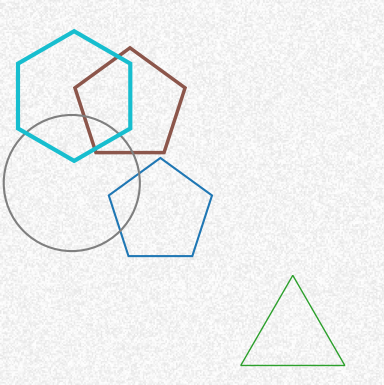[{"shape": "pentagon", "thickness": 1.5, "radius": 0.7, "center": [0.417, 0.449]}, {"shape": "triangle", "thickness": 1, "radius": 0.78, "center": [0.76, 0.129]}, {"shape": "pentagon", "thickness": 2.5, "radius": 0.75, "center": [0.338, 0.725]}, {"shape": "circle", "thickness": 1.5, "radius": 0.88, "center": [0.186, 0.525]}, {"shape": "hexagon", "thickness": 3, "radius": 0.84, "center": [0.193, 0.751]}]